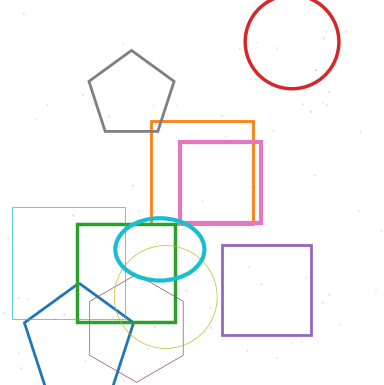[{"shape": "pentagon", "thickness": 2, "radius": 0.75, "center": [0.205, 0.116]}, {"shape": "square", "thickness": 2, "radius": 0.67, "center": [0.524, 0.552]}, {"shape": "square", "thickness": 2.5, "radius": 0.64, "center": [0.327, 0.292]}, {"shape": "circle", "thickness": 2.5, "radius": 0.61, "center": [0.759, 0.891]}, {"shape": "square", "thickness": 2, "radius": 0.58, "center": [0.692, 0.247]}, {"shape": "hexagon", "thickness": 0.5, "radius": 0.7, "center": [0.354, 0.147]}, {"shape": "square", "thickness": 3, "radius": 0.52, "center": [0.572, 0.526]}, {"shape": "pentagon", "thickness": 2, "radius": 0.58, "center": [0.342, 0.753]}, {"shape": "circle", "thickness": 0.5, "radius": 0.67, "center": [0.43, 0.229]}, {"shape": "oval", "thickness": 3, "radius": 0.58, "center": [0.415, 0.352]}, {"shape": "square", "thickness": 0.5, "radius": 0.73, "center": [0.178, 0.316]}]